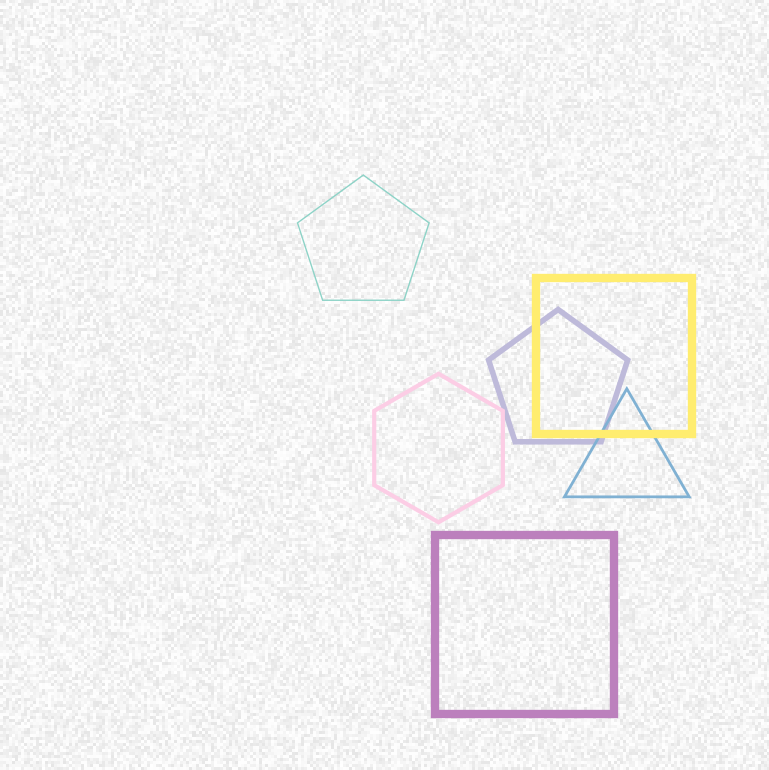[{"shape": "pentagon", "thickness": 0.5, "radius": 0.45, "center": [0.472, 0.683]}, {"shape": "pentagon", "thickness": 2, "radius": 0.47, "center": [0.725, 0.503]}, {"shape": "triangle", "thickness": 1, "radius": 0.47, "center": [0.814, 0.402]}, {"shape": "hexagon", "thickness": 1.5, "radius": 0.48, "center": [0.57, 0.418]}, {"shape": "square", "thickness": 3, "radius": 0.58, "center": [0.681, 0.189]}, {"shape": "square", "thickness": 3, "radius": 0.51, "center": [0.798, 0.538]}]